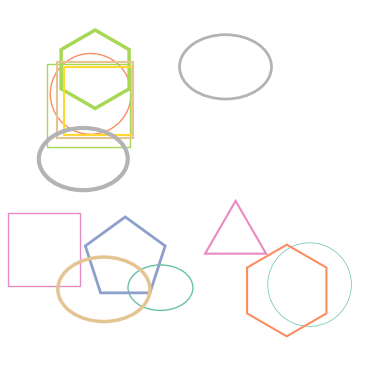[{"shape": "circle", "thickness": 0.5, "radius": 0.54, "center": [0.804, 0.261]}, {"shape": "oval", "thickness": 1, "radius": 0.42, "center": [0.417, 0.253]}, {"shape": "circle", "thickness": 1, "radius": 0.52, "center": [0.236, 0.756]}, {"shape": "hexagon", "thickness": 1.5, "radius": 0.6, "center": [0.745, 0.245]}, {"shape": "pentagon", "thickness": 2, "radius": 0.55, "center": [0.325, 0.328]}, {"shape": "triangle", "thickness": 1.5, "radius": 0.46, "center": [0.612, 0.387]}, {"shape": "square", "thickness": 1, "radius": 0.47, "center": [0.114, 0.352]}, {"shape": "square", "thickness": 1, "radius": 0.54, "center": [0.229, 0.726]}, {"shape": "hexagon", "thickness": 2.5, "radius": 0.51, "center": [0.247, 0.82]}, {"shape": "square", "thickness": 1.5, "radius": 0.44, "center": [0.255, 0.738]}, {"shape": "square", "thickness": 1.5, "radius": 0.49, "center": [0.247, 0.74]}, {"shape": "oval", "thickness": 2.5, "radius": 0.6, "center": [0.27, 0.248]}, {"shape": "oval", "thickness": 2, "radius": 0.6, "center": [0.586, 0.826]}, {"shape": "oval", "thickness": 3, "radius": 0.58, "center": [0.216, 0.587]}]